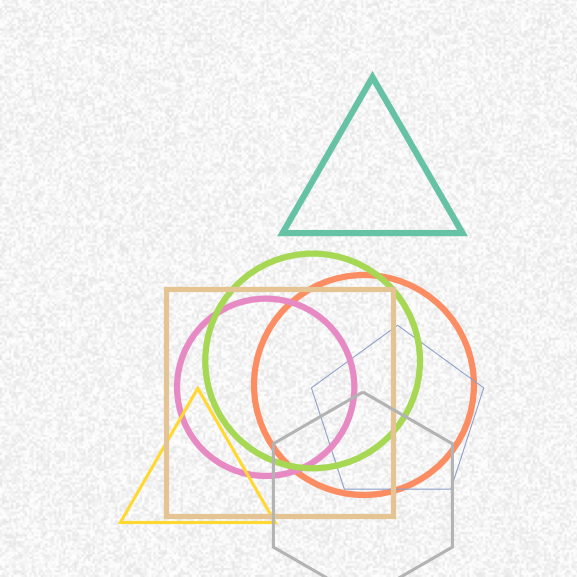[{"shape": "triangle", "thickness": 3, "radius": 0.9, "center": [0.645, 0.686]}, {"shape": "circle", "thickness": 3, "radius": 0.95, "center": [0.63, 0.332]}, {"shape": "pentagon", "thickness": 0.5, "radius": 0.78, "center": [0.688, 0.279]}, {"shape": "circle", "thickness": 3, "radius": 0.77, "center": [0.46, 0.328]}, {"shape": "circle", "thickness": 3, "radius": 0.93, "center": [0.541, 0.374]}, {"shape": "triangle", "thickness": 1.5, "radius": 0.77, "center": [0.342, 0.172]}, {"shape": "square", "thickness": 2.5, "radius": 0.98, "center": [0.484, 0.302]}, {"shape": "hexagon", "thickness": 1.5, "radius": 0.89, "center": [0.628, 0.141]}]